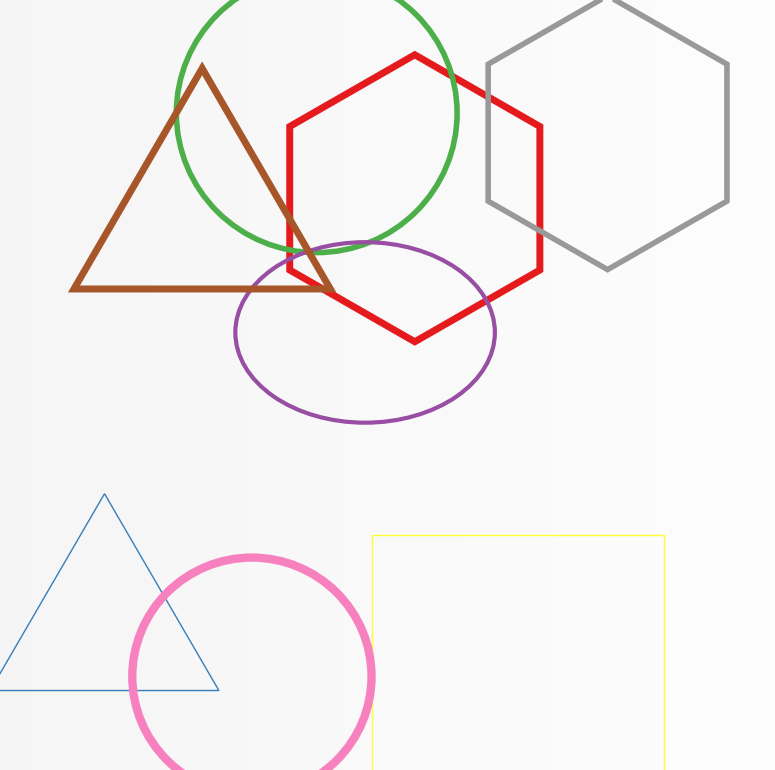[{"shape": "hexagon", "thickness": 2.5, "radius": 0.93, "center": [0.535, 0.743]}, {"shape": "triangle", "thickness": 0.5, "radius": 0.85, "center": [0.135, 0.188]}, {"shape": "circle", "thickness": 2, "radius": 0.91, "center": [0.409, 0.853]}, {"shape": "oval", "thickness": 1.5, "radius": 0.84, "center": [0.471, 0.568]}, {"shape": "square", "thickness": 0.5, "radius": 0.94, "center": [0.668, 0.117]}, {"shape": "triangle", "thickness": 2.5, "radius": 0.95, "center": [0.261, 0.72]}, {"shape": "circle", "thickness": 3, "radius": 0.77, "center": [0.325, 0.122]}, {"shape": "hexagon", "thickness": 2, "radius": 0.89, "center": [0.784, 0.828]}]